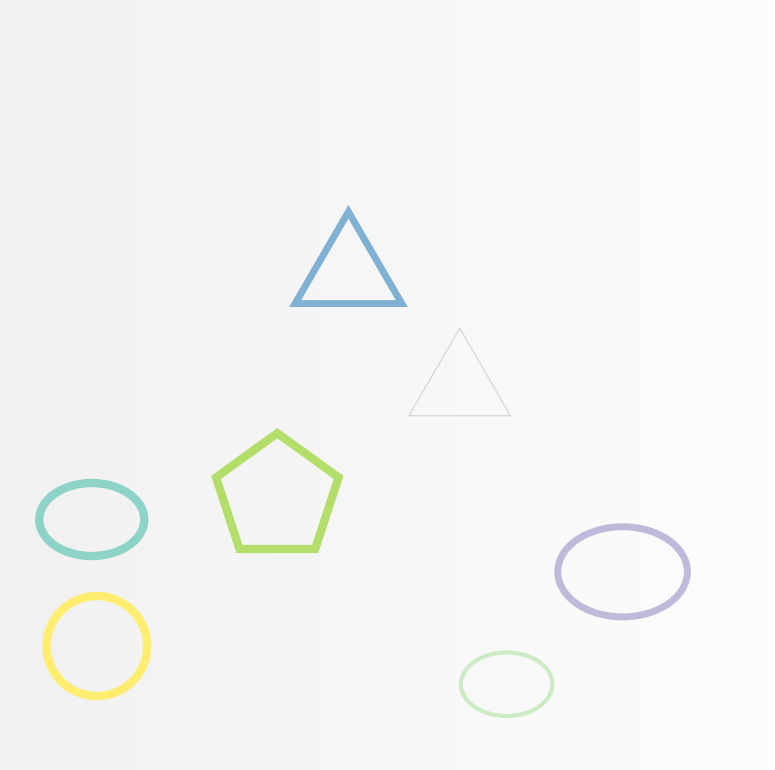[{"shape": "oval", "thickness": 3, "radius": 0.34, "center": [0.118, 0.325]}, {"shape": "oval", "thickness": 2.5, "radius": 0.42, "center": [0.803, 0.257]}, {"shape": "triangle", "thickness": 2.5, "radius": 0.4, "center": [0.45, 0.645]}, {"shape": "pentagon", "thickness": 3, "radius": 0.42, "center": [0.358, 0.354]}, {"shape": "triangle", "thickness": 0.5, "radius": 0.38, "center": [0.593, 0.498]}, {"shape": "oval", "thickness": 1.5, "radius": 0.29, "center": [0.654, 0.111]}, {"shape": "circle", "thickness": 3, "radius": 0.32, "center": [0.125, 0.161]}]